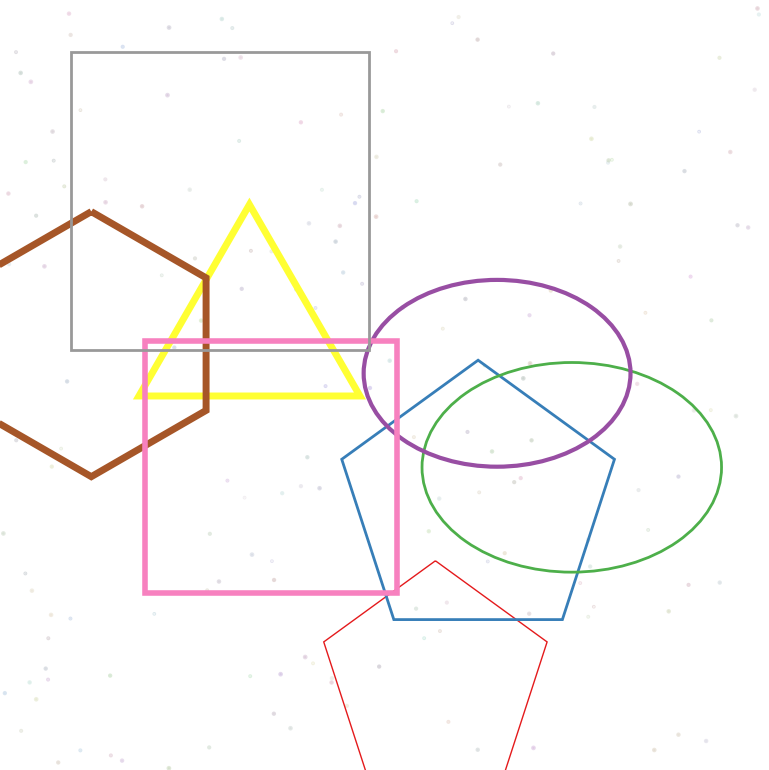[{"shape": "pentagon", "thickness": 0.5, "radius": 0.76, "center": [0.565, 0.119]}, {"shape": "pentagon", "thickness": 1, "radius": 0.93, "center": [0.621, 0.346]}, {"shape": "oval", "thickness": 1, "radius": 0.97, "center": [0.743, 0.393]}, {"shape": "oval", "thickness": 1.5, "radius": 0.87, "center": [0.646, 0.515]}, {"shape": "triangle", "thickness": 2.5, "radius": 0.83, "center": [0.324, 0.569]}, {"shape": "hexagon", "thickness": 2.5, "radius": 0.86, "center": [0.119, 0.553]}, {"shape": "square", "thickness": 2, "radius": 0.82, "center": [0.351, 0.393]}, {"shape": "square", "thickness": 1, "radius": 0.97, "center": [0.286, 0.738]}]